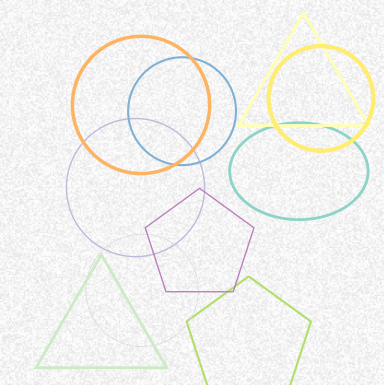[{"shape": "oval", "thickness": 2, "radius": 0.9, "center": [0.776, 0.555]}, {"shape": "triangle", "thickness": 2, "radius": 0.98, "center": [0.788, 0.772]}, {"shape": "circle", "thickness": 1, "radius": 0.9, "center": [0.352, 0.513]}, {"shape": "circle", "thickness": 1.5, "radius": 0.7, "center": [0.473, 0.711]}, {"shape": "circle", "thickness": 2.5, "radius": 0.89, "center": [0.366, 0.727]}, {"shape": "pentagon", "thickness": 1.5, "radius": 0.85, "center": [0.646, 0.112]}, {"shape": "circle", "thickness": 0.5, "radius": 0.73, "center": [0.369, 0.246]}, {"shape": "pentagon", "thickness": 1, "radius": 0.74, "center": [0.518, 0.362]}, {"shape": "triangle", "thickness": 2, "radius": 0.98, "center": [0.263, 0.143]}, {"shape": "circle", "thickness": 3, "radius": 0.68, "center": [0.834, 0.744]}]